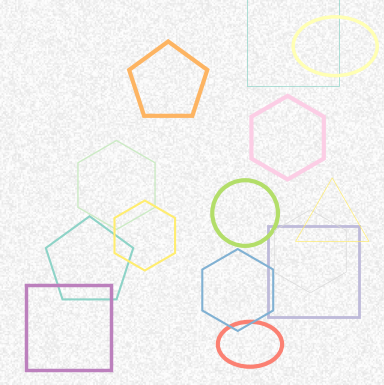[{"shape": "square", "thickness": 0.5, "radius": 0.6, "center": [0.761, 0.895]}, {"shape": "pentagon", "thickness": 1.5, "radius": 0.6, "center": [0.233, 0.319]}, {"shape": "oval", "thickness": 2.5, "radius": 0.55, "center": [0.871, 0.88]}, {"shape": "square", "thickness": 2, "radius": 0.59, "center": [0.816, 0.294]}, {"shape": "oval", "thickness": 3, "radius": 0.42, "center": [0.649, 0.106]}, {"shape": "hexagon", "thickness": 1.5, "radius": 0.53, "center": [0.618, 0.247]}, {"shape": "pentagon", "thickness": 3, "radius": 0.53, "center": [0.437, 0.786]}, {"shape": "circle", "thickness": 3, "radius": 0.43, "center": [0.637, 0.447]}, {"shape": "hexagon", "thickness": 3, "radius": 0.54, "center": [0.747, 0.642]}, {"shape": "hexagon", "thickness": 0.5, "radius": 0.54, "center": [0.806, 0.347]}, {"shape": "square", "thickness": 2.5, "radius": 0.55, "center": [0.178, 0.149]}, {"shape": "hexagon", "thickness": 1, "radius": 0.58, "center": [0.303, 0.519]}, {"shape": "triangle", "thickness": 0.5, "radius": 0.55, "center": [0.863, 0.428]}, {"shape": "hexagon", "thickness": 1.5, "radius": 0.45, "center": [0.376, 0.388]}]